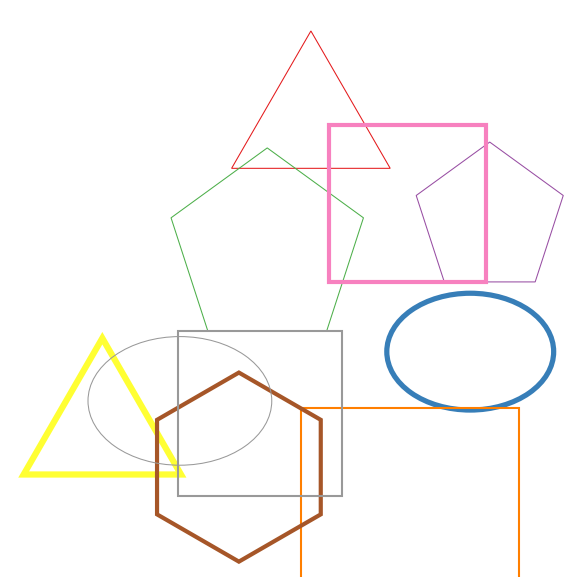[{"shape": "triangle", "thickness": 0.5, "radius": 0.79, "center": [0.538, 0.787]}, {"shape": "oval", "thickness": 2.5, "radius": 0.72, "center": [0.814, 0.39]}, {"shape": "pentagon", "thickness": 0.5, "radius": 0.88, "center": [0.463, 0.568]}, {"shape": "pentagon", "thickness": 0.5, "radius": 0.67, "center": [0.848, 0.619]}, {"shape": "square", "thickness": 1, "radius": 0.94, "center": [0.71, 0.105]}, {"shape": "triangle", "thickness": 3, "radius": 0.79, "center": [0.177, 0.256]}, {"shape": "hexagon", "thickness": 2, "radius": 0.82, "center": [0.414, 0.19]}, {"shape": "square", "thickness": 2, "radius": 0.68, "center": [0.706, 0.646]}, {"shape": "square", "thickness": 1, "radius": 0.71, "center": [0.45, 0.283]}, {"shape": "oval", "thickness": 0.5, "radius": 0.8, "center": [0.311, 0.305]}]